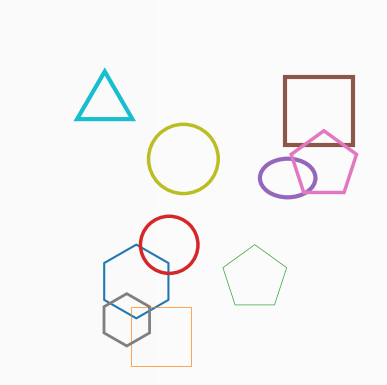[{"shape": "hexagon", "thickness": 1.5, "radius": 0.48, "center": [0.352, 0.269]}, {"shape": "square", "thickness": 0.5, "radius": 0.38, "center": [0.416, 0.126]}, {"shape": "pentagon", "thickness": 0.5, "radius": 0.43, "center": [0.658, 0.278]}, {"shape": "circle", "thickness": 2.5, "radius": 0.37, "center": [0.437, 0.364]}, {"shape": "oval", "thickness": 3, "radius": 0.36, "center": [0.742, 0.538]}, {"shape": "square", "thickness": 3, "radius": 0.44, "center": [0.823, 0.712]}, {"shape": "pentagon", "thickness": 2.5, "radius": 0.44, "center": [0.836, 0.572]}, {"shape": "hexagon", "thickness": 2, "radius": 0.34, "center": [0.327, 0.169]}, {"shape": "circle", "thickness": 2.5, "radius": 0.45, "center": [0.473, 0.587]}, {"shape": "triangle", "thickness": 3, "radius": 0.41, "center": [0.27, 0.732]}]